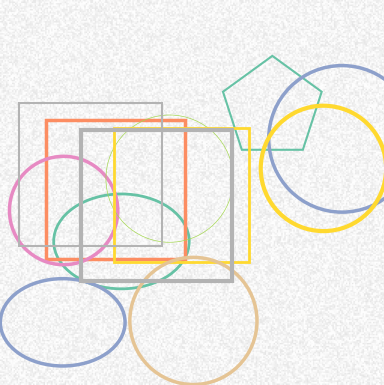[{"shape": "oval", "thickness": 2, "radius": 0.88, "center": [0.315, 0.373]}, {"shape": "pentagon", "thickness": 1.5, "radius": 0.67, "center": [0.707, 0.72]}, {"shape": "square", "thickness": 2.5, "radius": 0.9, "center": [0.3, 0.508]}, {"shape": "oval", "thickness": 2.5, "radius": 0.81, "center": [0.163, 0.163]}, {"shape": "circle", "thickness": 2.5, "radius": 0.95, "center": [0.888, 0.639]}, {"shape": "circle", "thickness": 2.5, "radius": 0.7, "center": [0.165, 0.453]}, {"shape": "circle", "thickness": 0.5, "radius": 0.83, "center": [0.44, 0.536]}, {"shape": "square", "thickness": 2, "radius": 0.87, "center": [0.472, 0.493]}, {"shape": "circle", "thickness": 3, "radius": 0.81, "center": [0.84, 0.563]}, {"shape": "circle", "thickness": 2.5, "radius": 0.83, "center": [0.502, 0.166]}, {"shape": "square", "thickness": 3, "radius": 0.98, "center": [0.407, 0.467]}, {"shape": "square", "thickness": 1.5, "radius": 0.93, "center": [0.235, 0.546]}]